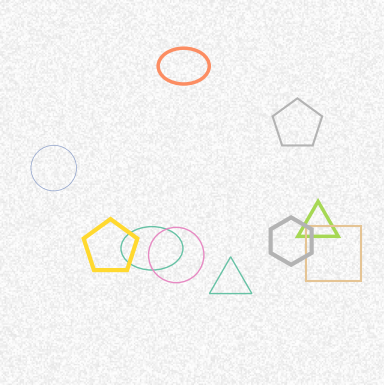[{"shape": "oval", "thickness": 1, "radius": 0.4, "center": [0.395, 0.355]}, {"shape": "triangle", "thickness": 1, "radius": 0.32, "center": [0.599, 0.269]}, {"shape": "oval", "thickness": 2.5, "radius": 0.33, "center": [0.477, 0.828]}, {"shape": "circle", "thickness": 0.5, "radius": 0.3, "center": [0.14, 0.563]}, {"shape": "circle", "thickness": 1, "radius": 0.36, "center": [0.458, 0.338]}, {"shape": "triangle", "thickness": 2.5, "radius": 0.3, "center": [0.826, 0.416]}, {"shape": "pentagon", "thickness": 3, "radius": 0.37, "center": [0.287, 0.358]}, {"shape": "square", "thickness": 1.5, "radius": 0.36, "center": [0.866, 0.342]}, {"shape": "hexagon", "thickness": 3, "radius": 0.31, "center": [0.756, 0.374]}, {"shape": "pentagon", "thickness": 1.5, "radius": 0.34, "center": [0.772, 0.677]}]